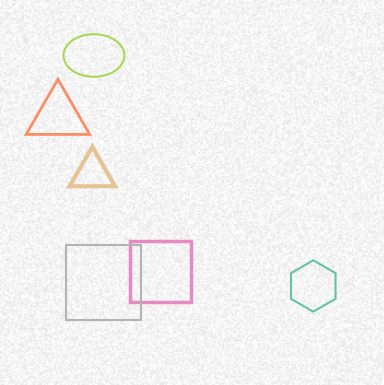[{"shape": "hexagon", "thickness": 1.5, "radius": 0.33, "center": [0.814, 0.257]}, {"shape": "triangle", "thickness": 2, "radius": 0.48, "center": [0.15, 0.699]}, {"shape": "square", "thickness": 2.5, "radius": 0.4, "center": [0.416, 0.296]}, {"shape": "oval", "thickness": 1.5, "radius": 0.4, "center": [0.244, 0.856]}, {"shape": "triangle", "thickness": 3, "radius": 0.34, "center": [0.24, 0.55]}, {"shape": "square", "thickness": 1.5, "radius": 0.49, "center": [0.268, 0.267]}]